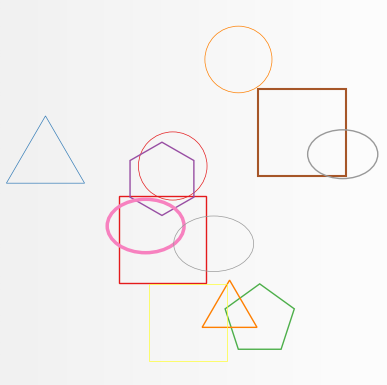[{"shape": "square", "thickness": 1, "radius": 0.57, "center": [0.42, 0.378]}, {"shape": "circle", "thickness": 0.5, "radius": 0.44, "center": [0.446, 0.569]}, {"shape": "triangle", "thickness": 0.5, "radius": 0.58, "center": [0.117, 0.582]}, {"shape": "pentagon", "thickness": 1, "radius": 0.47, "center": [0.67, 0.169]}, {"shape": "hexagon", "thickness": 1, "radius": 0.48, "center": [0.418, 0.536]}, {"shape": "triangle", "thickness": 1, "radius": 0.41, "center": [0.592, 0.191]}, {"shape": "circle", "thickness": 0.5, "radius": 0.43, "center": [0.615, 0.846]}, {"shape": "square", "thickness": 0.5, "radius": 0.5, "center": [0.484, 0.163]}, {"shape": "square", "thickness": 1.5, "radius": 0.56, "center": [0.78, 0.655]}, {"shape": "oval", "thickness": 2.5, "radius": 0.5, "center": [0.376, 0.413]}, {"shape": "oval", "thickness": 0.5, "radius": 0.52, "center": [0.551, 0.367]}, {"shape": "oval", "thickness": 1, "radius": 0.45, "center": [0.884, 0.599]}]